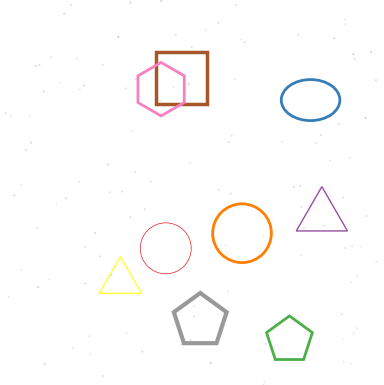[{"shape": "circle", "thickness": 0.5, "radius": 0.33, "center": [0.431, 0.355]}, {"shape": "oval", "thickness": 2, "radius": 0.38, "center": [0.807, 0.74]}, {"shape": "pentagon", "thickness": 2, "radius": 0.31, "center": [0.752, 0.117]}, {"shape": "triangle", "thickness": 1, "radius": 0.38, "center": [0.836, 0.438]}, {"shape": "circle", "thickness": 2, "radius": 0.38, "center": [0.629, 0.394]}, {"shape": "triangle", "thickness": 1, "radius": 0.32, "center": [0.313, 0.27]}, {"shape": "square", "thickness": 2.5, "radius": 0.33, "center": [0.471, 0.798]}, {"shape": "hexagon", "thickness": 2, "radius": 0.35, "center": [0.418, 0.768]}, {"shape": "pentagon", "thickness": 3, "radius": 0.36, "center": [0.52, 0.167]}]